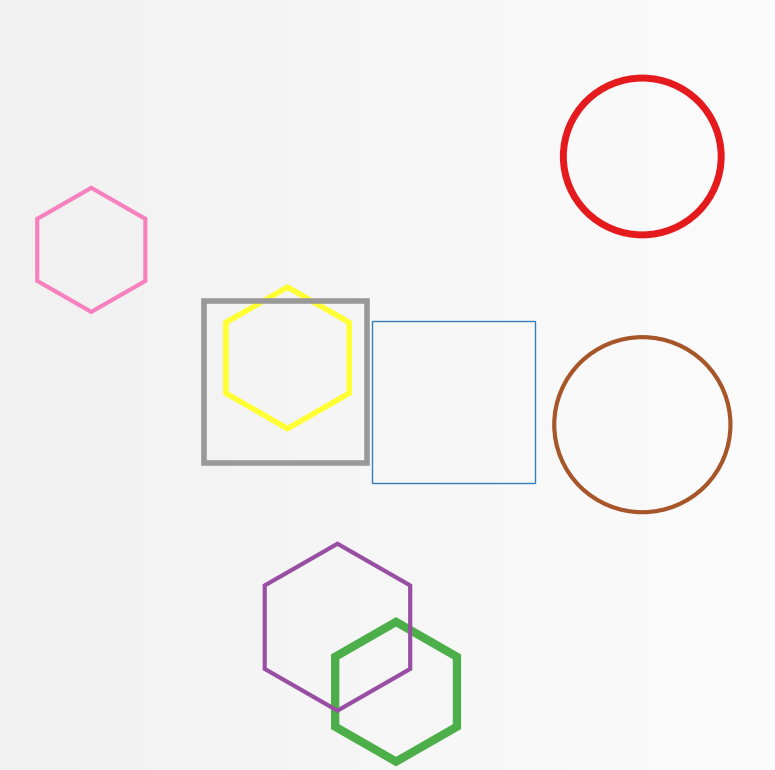[{"shape": "circle", "thickness": 2.5, "radius": 0.51, "center": [0.829, 0.797]}, {"shape": "square", "thickness": 0.5, "radius": 0.53, "center": [0.585, 0.478]}, {"shape": "hexagon", "thickness": 3, "radius": 0.45, "center": [0.511, 0.102]}, {"shape": "hexagon", "thickness": 1.5, "radius": 0.54, "center": [0.435, 0.185]}, {"shape": "hexagon", "thickness": 2, "radius": 0.46, "center": [0.371, 0.535]}, {"shape": "circle", "thickness": 1.5, "radius": 0.57, "center": [0.829, 0.448]}, {"shape": "hexagon", "thickness": 1.5, "radius": 0.4, "center": [0.118, 0.675]}, {"shape": "square", "thickness": 2, "radius": 0.53, "center": [0.368, 0.504]}]